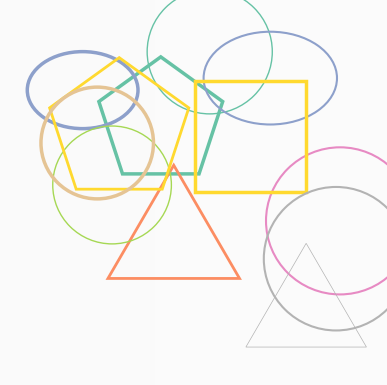[{"shape": "pentagon", "thickness": 2.5, "radius": 0.84, "center": [0.415, 0.684]}, {"shape": "circle", "thickness": 1, "radius": 0.81, "center": [0.541, 0.866]}, {"shape": "triangle", "thickness": 2, "radius": 0.98, "center": [0.448, 0.375]}, {"shape": "oval", "thickness": 2.5, "radius": 0.71, "center": [0.213, 0.766]}, {"shape": "oval", "thickness": 1.5, "radius": 0.86, "center": [0.698, 0.797]}, {"shape": "circle", "thickness": 1.5, "radius": 0.96, "center": [0.878, 0.426]}, {"shape": "circle", "thickness": 1, "radius": 0.77, "center": [0.289, 0.52]}, {"shape": "pentagon", "thickness": 2, "radius": 0.94, "center": [0.308, 0.661]}, {"shape": "square", "thickness": 2.5, "radius": 0.72, "center": [0.646, 0.645]}, {"shape": "circle", "thickness": 2.5, "radius": 0.73, "center": [0.251, 0.629]}, {"shape": "circle", "thickness": 1.5, "radius": 0.93, "center": [0.867, 0.328]}, {"shape": "triangle", "thickness": 0.5, "radius": 0.9, "center": [0.79, 0.188]}]